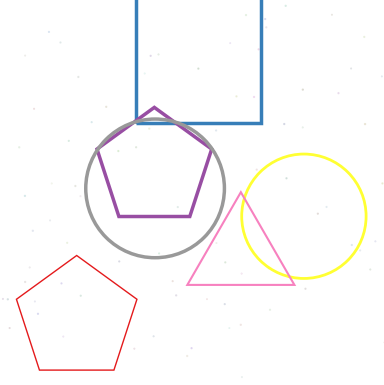[{"shape": "pentagon", "thickness": 1, "radius": 0.82, "center": [0.199, 0.172]}, {"shape": "square", "thickness": 2.5, "radius": 0.81, "center": [0.515, 0.843]}, {"shape": "pentagon", "thickness": 2.5, "radius": 0.78, "center": [0.401, 0.564]}, {"shape": "circle", "thickness": 2, "radius": 0.81, "center": [0.789, 0.438]}, {"shape": "triangle", "thickness": 1.5, "radius": 0.8, "center": [0.626, 0.34]}, {"shape": "circle", "thickness": 2.5, "radius": 0.9, "center": [0.403, 0.511]}]